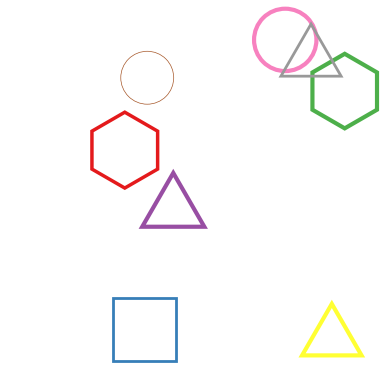[{"shape": "hexagon", "thickness": 2.5, "radius": 0.49, "center": [0.324, 0.61]}, {"shape": "square", "thickness": 2, "radius": 0.41, "center": [0.376, 0.144]}, {"shape": "hexagon", "thickness": 3, "radius": 0.48, "center": [0.895, 0.763]}, {"shape": "triangle", "thickness": 3, "radius": 0.47, "center": [0.45, 0.458]}, {"shape": "triangle", "thickness": 3, "radius": 0.45, "center": [0.862, 0.121]}, {"shape": "circle", "thickness": 0.5, "radius": 0.34, "center": [0.382, 0.798]}, {"shape": "circle", "thickness": 3, "radius": 0.4, "center": [0.741, 0.896]}, {"shape": "triangle", "thickness": 2, "radius": 0.45, "center": [0.808, 0.847]}]